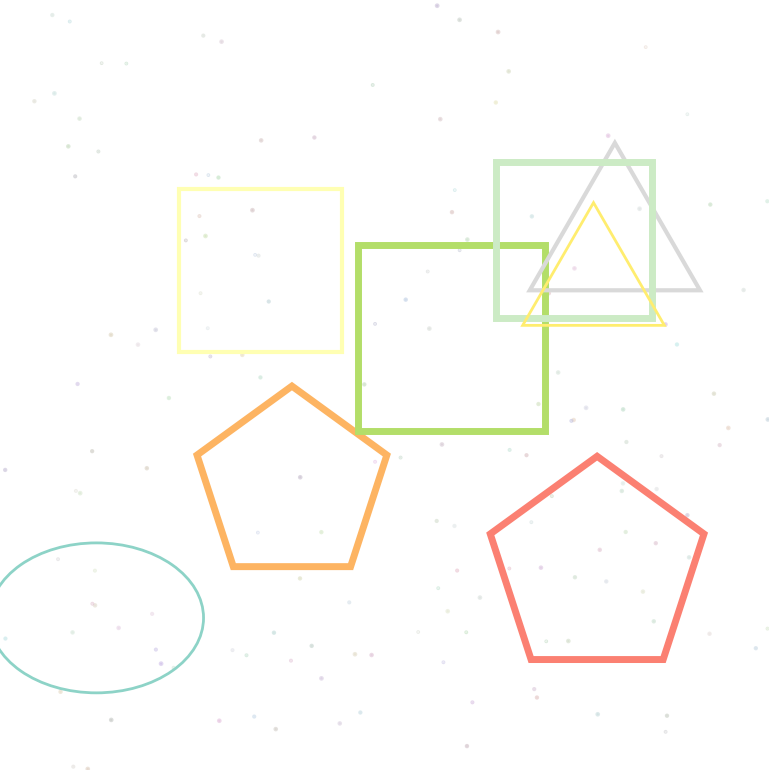[{"shape": "oval", "thickness": 1, "radius": 0.7, "center": [0.125, 0.198]}, {"shape": "square", "thickness": 1.5, "radius": 0.53, "center": [0.338, 0.648]}, {"shape": "pentagon", "thickness": 2.5, "radius": 0.73, "center": [0.775, 0.261]}, {"shape": "pentagon", "thickness": 2.5, "radius": 0.65, "center": [0.379, 0.369]}, {"shape": "square", "thickness": 2.5, "radius": 0.61, "center": [0.586, 0.561]}, {"shape": "triangle", "thickness": 1.5, "radius": 0.64, "center": [0.799, 0.687]}, {"shape": "square", "thickness": 2.5, "radius": 0.51, "center": [0.745, 0.689]}, {"shape": "triangle", "thickness": 1, "radius": 0.53, "center": [0.771, 0.631]}]